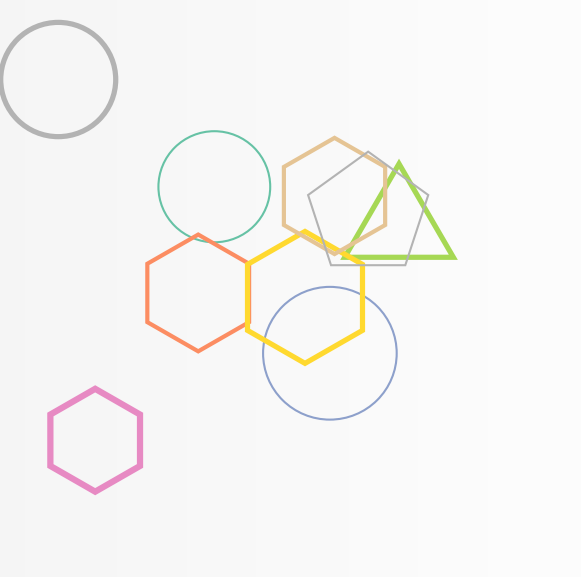[{"shape": "circle", "thickness": 1, "radius": 0.48, "center": [0.369, 0.676]}, {"shape": "hexagon", "thickness": 2, "radius": 0.51, "center": [0.341, 0.492]}, {"shape": "circle", "thickness": 1, "radius": 0.57, "center": [0.568, 0.387]}, {"shape": "hexagon", "thickness": 3, "radius": 0.45, "center": [0.164, 0.237]}, {"shape": "triangle", "thickness": 2.5, "radius": 0.54, "center": [0.686, 0.608]}, {"shape": "hexagon", "thickness": 2.5, "radius": 0.57, "center": [0.525, 0.484]}, {"shape": "hexagon", "thickness": 2, "radius": 0.5, "center": [0.576, 0.66]}, {"shape": "pentagon", "thickness": 1, "radius": 0.54, "center": [0.633, 0.628]}, {"shape": "circle", "thickness": 2.5, "radius": 0.49, "center": [0.1, 0.861]}]